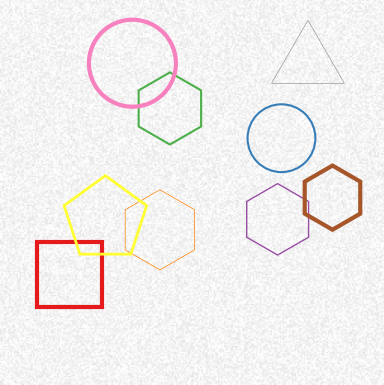[{"shape": "square", "thickness": 3, "radius": 0.42, "center": [0.181, 0.287]}, {"shape": "circle", "thickness": 1.5, "radius": 0.44, "center": [0.731, 0.641]}, {"shape": "hexagon", "thickness": 1.5, "radius": 0.47, "center": [0.441, 0.718]}, {"shape": "hexagon", "thickness": 1, "radius": 0.46, "center": [0.721, 0.43]}, {"shape": "hexagon", "thickness": 0.5, "radius": 0.52, "center": [0.415, 0.403]}, {"shape": "pentagon", "thickness": 2, "radius": 0.56, "center": [0.274, 0.431]}, {"shape": "hexagon", "thickness": 3, "radius": 0.42, "center": [0.864, 0.487]}, {"shape": "circle", "thickness": 3, "radius": 0.56, "center": [0.344, 0.836]}, {"shape": "triangle", "thickness": 0.5, "radius": 0.55, "center": [0.8, 0.838]}]